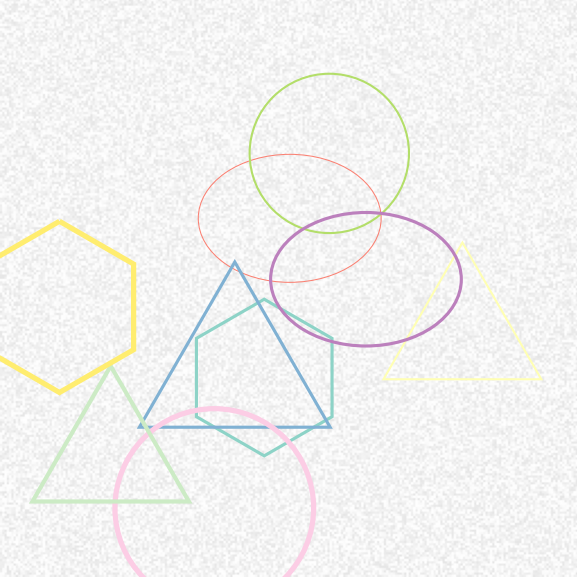[{"shape": "hexagon", "thickness": 1.5, "radius": 0.68, "center": [0.458, 0.345]}, {"shape": "triangle", "thickness": 1, "radius": 0.79, "center": [0.801, 0.421]}, {"shape": "oval", "thickness": 0.5, "radius": 0.79, "center": [0.502, 0.621]}, {"shape": "triangle", "thickness": 1.5, "radius": 0.95, "center": [0.407, 0.355]}, {"shape": "circle", "thickness": 1, "radius": 0.69, "center": [0.57, 0.733]}, {"shape": "circle", "thickness": 2.5, "radius": 0.86, "center": [0.371, 0.119]}, {"shape": "oval", "thickness": 1.5, "radius": 0.83, "center": [0.634, 0.516]}, {"shape": "triangle", "thickness": 2, "radius": 0.78, "center": [0.192, 0.209]}, {"shape": "hexagon", "thickness": 2.5, "radius": 0.74, "center": [0.103, 0.468]}]